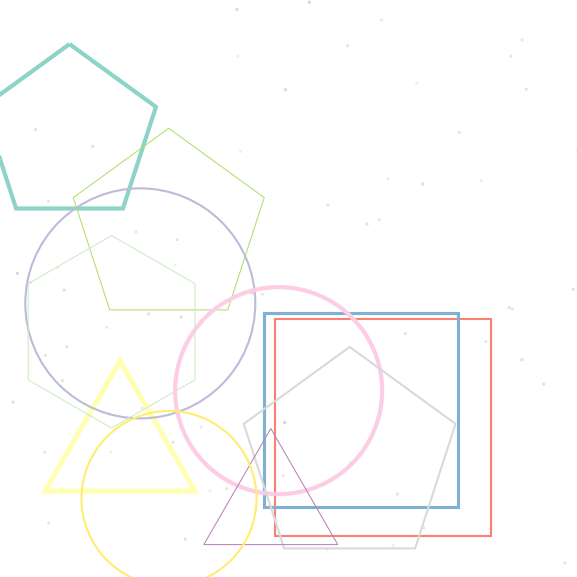[{"shape": "pentagon", "thickness": 2, "radius": 0.79, "center": [0.12, 0.765]}, {"shape": "triangle", "thickness": 2.5, "radius": 0.75, "center": [0.208, 0.224]}, {"shape": "circle", "thickness": 1, "radius": 1.0, "center": [0.243, 0.474]}, {"shape": "square", "thickness": 1, "radius": 0.94, "center": [0.664, 0.259]}, {"shape": "square", "thickness": 1.5, "radius": 0.84, "center": [0.625, 0.29]}, {"shape": "pentagon", "thickness": 0.5, "radius": 0.87, "center": [0.292, 0.603]}, {"shape": "circle", "thickness": 2, "radius": 0.9, "center": [0.483, 0.323]}, {"shape": "pentagon", "thickness": 1, "radius": 0.96, "center": [0.605, 0.206]}, {"shape": "triangle", "thickness": 0.5, "radius": 0.67, "center": [0.469, 0.123]}, {"shape": "hexagon", "thickness": 0.5, "radius": 0.83, "center": [0.193, 0.425]}, {"shape": "circle", "thickness": 1, "radius": 0.76, "center": [0.293, 0.136]}]